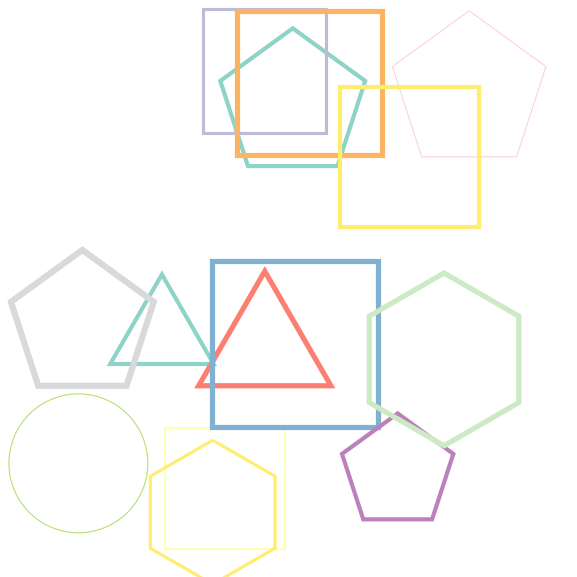[{"shape": "triangle", "thickness": 2, "radius": 0.52, "center": [0.28, 0.421]}, {"shape": "pentagon", "thickness": 2, "radius": 0.66, "center": [0.507, 0.818]}, {"shape": "square", "thickness": 1, "radius": 0.52, "center": [0.389, 0.153]}, {"shape": "square", "thickness": 1.5, "radius": 0.53, "center": [0.458, 0.876]}, {"shape": "triangle", "thickness": 2.5, "radius": 0.66, "center": [0.459, 0.397]}, {"shape": "square", "thickness": 2.5, "radius": 0.72, "center": [0.512, 0.403]}, {"shape": "square", "thickness": 2.5, "radius": 0.63, "center": [0.535, 0.856]}, {"shape": "circle", "thickness": 0.5, "radius": 0.6, "center": [0.136, 0.197]}, {"shape": "pentagon", "thickness": 0.5, "radius": 0.7, "center": [0.812, 0.841]}, {"shape": "pentagon", "thickness": 3, "radius": 0.65, "center": [0.143, 0.436]}, {"shape": "pentagon", "thickness": 2, "radius": 0.51, "center": [0.689, 0.182]}, {"shape": "hexagon", "thickness": 2.5, "radius": 0.75, "center": [0.769, 0.377]}, {"shape": "hexagon", "thickness": 1.5, "radius": 0.62, "center": [0.368, 0.112]}, {"shape": "square", "thickness": 2, "radius": 0.6, "center": [0.709, 0.728]}]